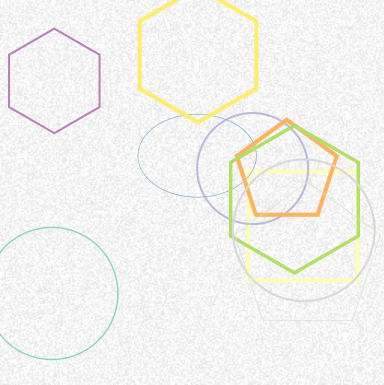[{"shape": "circle", "thickness": 1, "radius": 0.86, "center": [0.135, 0.238]}, {"shape": "square", "thickness": 2.5, "radius": 0.71, "center": [0.786, 0.415]}, {"shape": "circle", "thickness": 1.5, "radius": 0.72, "center": [0.656, 0.562]}, {"shape": "oval", "thickness": 0.5, "radius": 0.77, "center": [0.512, 0.595]}, {"shape": "pentagon", "thickness": 3, "radius": 0.68, "center": [0.745, 0.553]}, {"shape": "hexagon", "thickness": 2.5, "radius": 0.96, "center": [0.765, 0.483]}, {"shape": "circle", "thickness": 1.5, "radius": 0.92, "center": [0.789, 0.402]}, {"shape": "hexagon", "thickness": 1.5, "radius": 0.68, "center": [0.141, 0.79]}, {"shape": "pentagon", "thickness": 0.5, "radius": 0.99, "center": [0.799, 0.329]}, {"shape": "hexagon", "thickness": 3, "radius": 0.88, "center": [0.514, 0.857]}]